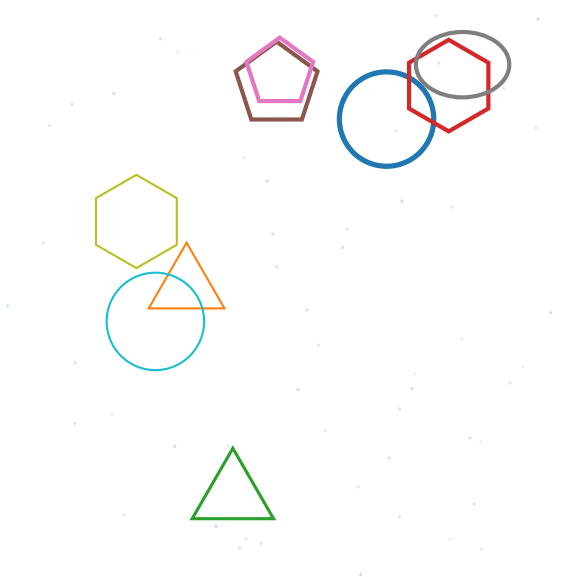[{"shape": "circle", "thickness": 2.5, "radius": 0.41, "center": [0.669, 0.793]}, {"shape": "triangle", "thickness": 1, "radius": 0.38, "center": [0.323, 0.503]}, {"shape": "triangle", "thickness": 1.5, "radius": 0.41, "center": [0.403, 0.142]}, {"shape": "hexagon", "thickness": 2, "radius": 0.4, "center": [0.777, 0.851]}, {"shape": "pentagon", "thickness": 2, "radius": 0.37, "center": [0.479, 0.853]}, {"shape": "pentagon", "thickness": 2, "radius": 0.3, "center": [0.484, 0.873]}, {"shape": "oval", "thickness": 2, "radius": 0.4, "center": [0.801, 0.887]}, {"shape": "hexagon", "thickness": 1, "radius": 0.4, "center": [0.236, 0.616]}, {"shape": "circle", "thickness": 1, "radius": 0.42, "center": [0.269, 0.443]}]